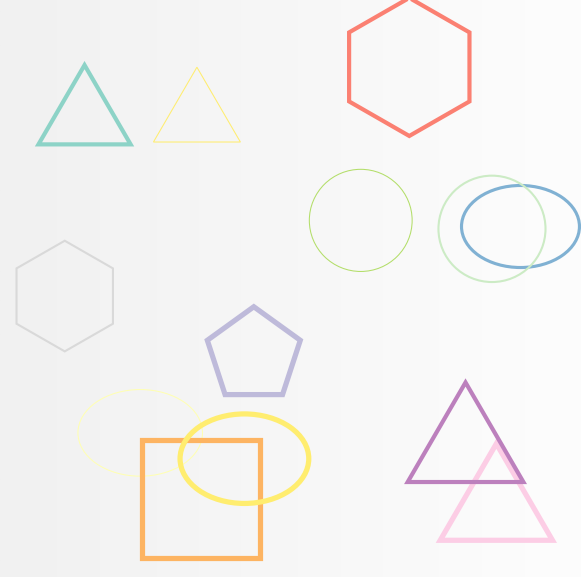[{"shape": "triangle", "thickness": 2, "radius": 0.46, "center": [0.145, 0.795]}, {"shape": "oval", "thickness": 0.5, "radius": 0.54, "center": [0.241, 0.25]}, {"shape": "pentagon", "thickness": 2.5, "radius": 0.42, "center": [0.437, 0.384]}, {"shape": "hexagon", "thickness": 2, "radius": 0.6, "center": [0.704, 0.883]}, {"shape": "oval", "thickness": 1.5, "radius": 0.51, "center": [0.895, 0.607]}, {"shape": "square", "thickness": 2.5, "radius": 0.51, "center": [0.346, 0.135]}, {"shape": "circle", "thickness": 0.5, "radius": 0.44, "center": [0.621, 0.618]}, {"shape": "triangle", "thickness": 2.5, "radius": 0.56, "center": [0.854, 0.119]}, {"shape": "hexagon", "thickness": 1, "radius": 0.48, "center": [0.111, 0.486]}, {"shape": "triangle", "thickness": 2, "radius": 0.57, "center": [0.801, 0.222]}, {"shape": "circle", "thickness": 1, "radius": 0.46, "center": [0.846, 0.603]}, {"shape": "oval", "thickness": 2.5, "radius": 0.55, "center": [0.421, 0.205]}, {"shape": "triangle", "thickness": 0.5, "radius": 0.43, "center": [0.339, 0.796]}]